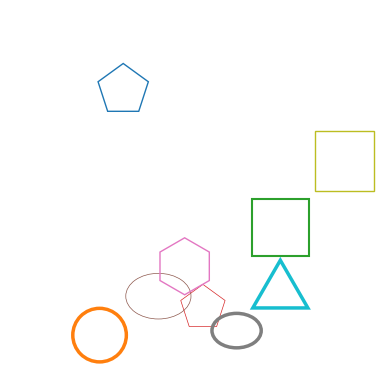[{"shape": "pentagon", "thickness": 1, "radius": 0.34, "center": [0.32, 0.766]}, {"shape": "circle", "thickness": 2.5, "radius": 0.35, "center": [0.259, 0.13]}, {"shape": "square", "thickness": 1.5, "radius": 0.37, "center": [0.728, 0.41]}, {"shape": "pentagon", "thickness": 0.5, "radius": 0.3, "center": [0.527, 0.201]}, {"shape": "oval", "thickness": 0.5, "radius": 0.42, "center": [0.411, 0.231]}, {"shape": "hexagon", "thickness": 1, "radius": 0.37, "center": [0.48, 0.308]}, {"shape": "oval", "thickness": 2.5, "radius": 0.32, "center": [0.615, 0.141]}, {"shape": "square", "thickness": 1, "radius": 0.39, "center": [0.895, 0.581]}, {"shape": "triangle", "thickness": 2.5, "radius": 0.41, "center": [0.728, 0.241]}]